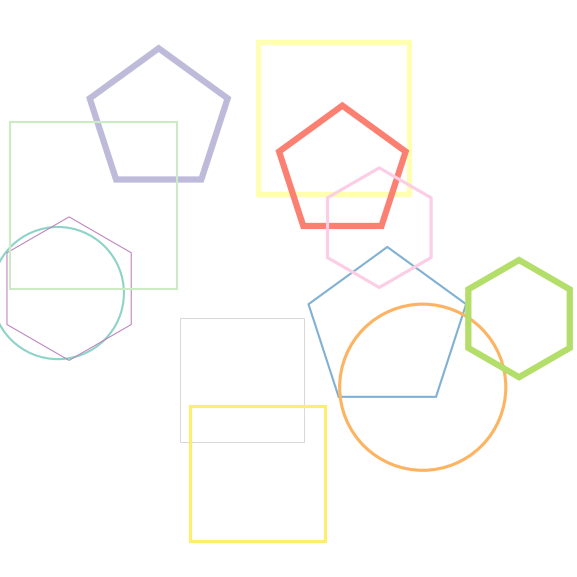[{"shape": "circle", "thickness": 1, "radius": 0.57, "center": [0.1, 0.492]}, {"shape": "square", "thickness": 2.5, "radius": 0.66, "center": [0.577, 0.795]}, {"shape": "pentagon", "thickness": 3, "radius": 0.63, "center": [0.275, 0.79]}, {"shape": "pentagon", "thickness": 3, "radius": 0.58, "center": [0.593, 0.701]}, {"shape": "pentagon", "thickness": 1, "radius": 0.72, "center": [0.671, 0.428]}, {"shape": "circle", "thickness": 1.5, "radius": 0.72, "center": [0.732, 0.329]}, {"shape": "hexagon", "thickness": 3, "radius": 0.51, "center": [0.899, 0.447]}, {"shape": "hexagon", "thickness": 1.5, "radius": 0.52, "center": [0.657, 0.605]}, {"shape": "square", "thickness": 0.5, "radius": 0.54, "center": [0.419, 0.342]}, {"shape": "hexagon", "thickness": 0.5, "radius": 0.62, "center": [0.12, 0.499]}, {"shape": "square", "thickness": 1, "radius": 0.72, "center": [0.161, 0.643]}, {"shape": "square", "thickness": 1.5, "radius": 0.59, "center": [0.446, 0.179]}]